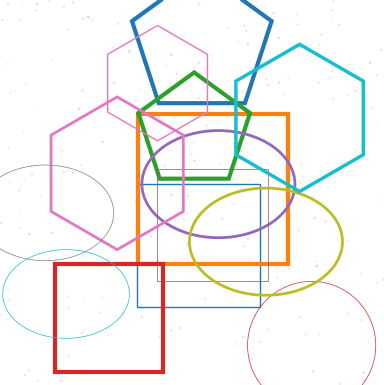[{"shape": "square", "thickness": 1, "radius": 0.8, "center": [0.514, 0.363]}, {"shape": "pentagon", "thickness": 3, "radius": 0.95, "center": [0.524, 0.886]}, {"shape": "square", "thickness": 3, "radius": 0.98, "center": [0.554, 0.51]}, {"shape": "pentagon", "thickness": 3, "radius": 0.76, "center": [0.504, 0.659]}, {"shape": "square", "thickness": 3, "radius": 0.7, "center": [0.283, 0.175]}, {"shape": "circle", "thickness": 0.5, "radius": 0.83, "center": [0.809, 0.103]}, {"shape": "oval", "thickness": 2, "radius": 0.99, "center": [0.567, 0.522]}, {"shape": "square", "thickness": 0.5, "radius": 0.72, "center": [0.553, 0.416]}, {"shape": "hexagon", "thickness": 2, "radius": 0.99, "center": [0.304, 0.55]}, {"shape": "hexagon", "thickness": 1, "radius": 0.75, "center": [0.409, 0.784]}, {"shape": "oval", "thickness": 0.5, "radius": 0.89, "center": [0.118, 0.447]}, {"shape": "oval", "thickness": 2, "radius": 0.99, "center": [0.691, 0.372]}, {"shape": "oval", "thickness": 0.5, "radius": 0.82, "center": [0.172, 0.236]}, {"shape": "hexagon", "thickness": 2.5, "radius": 0.96, "center": [0.778, 0.694]}]